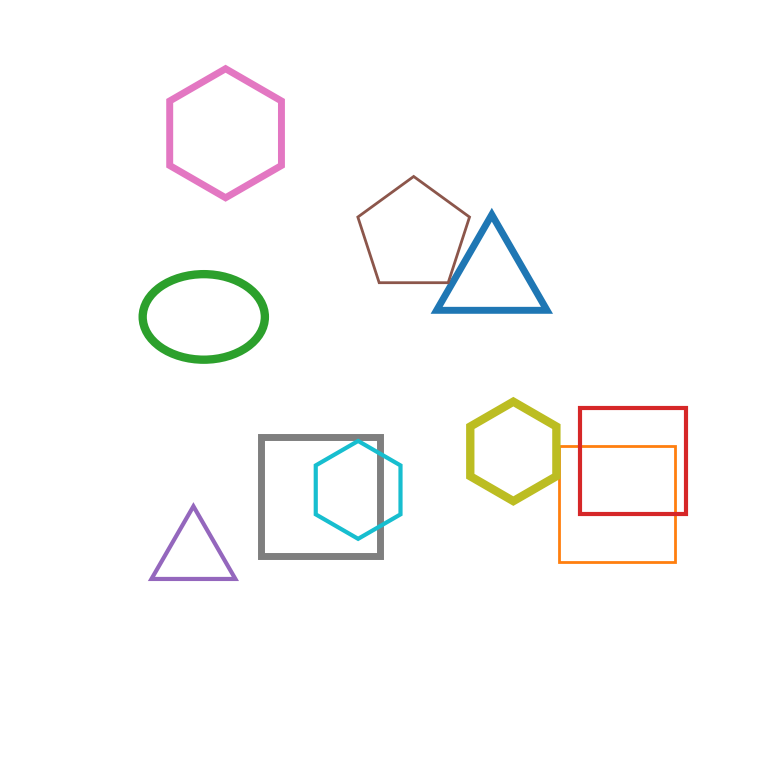[{"shape": "triangle", "thickness": 2.5, "radius": 0.41, "center": [0.639, 0.638]}, {"shape": "square", "thickness": 1, "radius": 0.38, "center": [0.802, 0.345]}, {"shape": "oval", "thickness": 3, "radius": 0.4, "center": [0.265, 0.588]}, {"shape": "square", "thickness": 1.5, "radius": 0.34, "center": [0.822, 0.401]}, {"shape": "triangle", "thickness": 1.5, "radius": 0.31, "center": [0.251, 0.28]}, {"shape": "pentagon", "thickness": 1, "radius": 0.38, "center": [0.537, 0.695]}, {"shape": "hexagon", "thickness": 2.5, "radius": 0.42, "center": [0.293, 0.827]}, {"shape": "square", "thickness": 2.5, "radius": 0.38, "center": [0.416, 0.355]}, {"shape": "hexagon", "thickness": 3, "radius": 0.32, "center": [0.667, 0.414]}, {"shape": "hexagon", "thickness": 1.5, "radius": 0.32, "center": [0.465, 0.364]}]